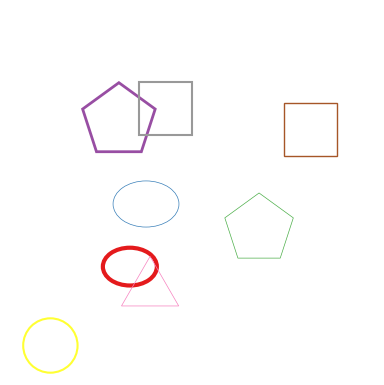[{"shape": "oval", "thickness": 3, "radius": 0.35, "center": [0.337, 0.308]}, {"shape": "oval", "thickness": 0.5, "radius": 0.43, "center": [0.379, 0.47]}, {"shape": "pentagon", "thickness": 0.5, "radius": 0.47, "center": [0.673, 0.405]}, {"shape": "pentagon", "thickness": 2, "radius": 0.5, "center": [0.309, 0.686]}, {"shape": "circle", "thickness": 1.5, "radius": 0.35, "center": [0.131, 0.103]}, {"shape": "square", "thickness": 1, "radius": 0.35, "center": [0.807, 0.664]}, {"shape": "triangle", "thickness": 0.5, "radius": 0.43, "center": [0.39, 0.248]}, {"shape": "square", "thickness": 1.5, "radius": 0.34, "center": [0.429, 0.719]}]